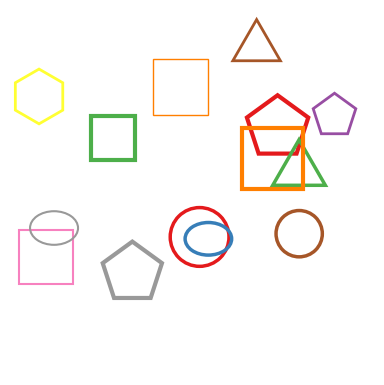[{"shape": "circle", "thickness": 2.5, "radius": 0.38, "center": [0.518, 0.385]}, {"shape": "pentagon", "thickness": 3, "radius": 0.42, "center": [0.721, 0.669]}, {"shape": "oval", "thickness": 2.5, "radius": 0.3, "center": [0.541, 0.38]}, {"shape": "square", "thickness": 3, "radius": 0.29, "center": [0.294, 0.641]}, {"shape": "triangle", "thickness": 2.5, "radius": 0.39, "center": [0.777, 0.558]}, {"shape": "pentagon", "thickness": 2, "radius": 0.29, "center": [0.869, 0.7]}, {"shape": "square", "thickness": 1, "radius": 0.36, "center": [0.469, 0.774]}, {"shape": "square", "thickness": 3, "radius": 0.39, "center": [0.707, 0.588]}, {"shape": "hexagon", "thickness": 2, "radius": 0.36, "center": [0.101, 0.749]}, {"shape": "circle", "thickness": 2.5, "radius": 0.3, "center": [0.777, 0.393]}, {"shape": "triangle", "thickness": 2, "radius": 0.36, "center": [0.667, 0.878]}, {"shape": "square", "thickness": 1.5, "radius": 0.35, "center": [0.119, 0.333]}, {"shape": "oval", "thickness": 1.5, "radius": 0.31, "center": [0.14, 0.408]}, {"shape": "pentagon", "thickness": 3, "radius": 0.4, "center": [0.344, 0.292]}]